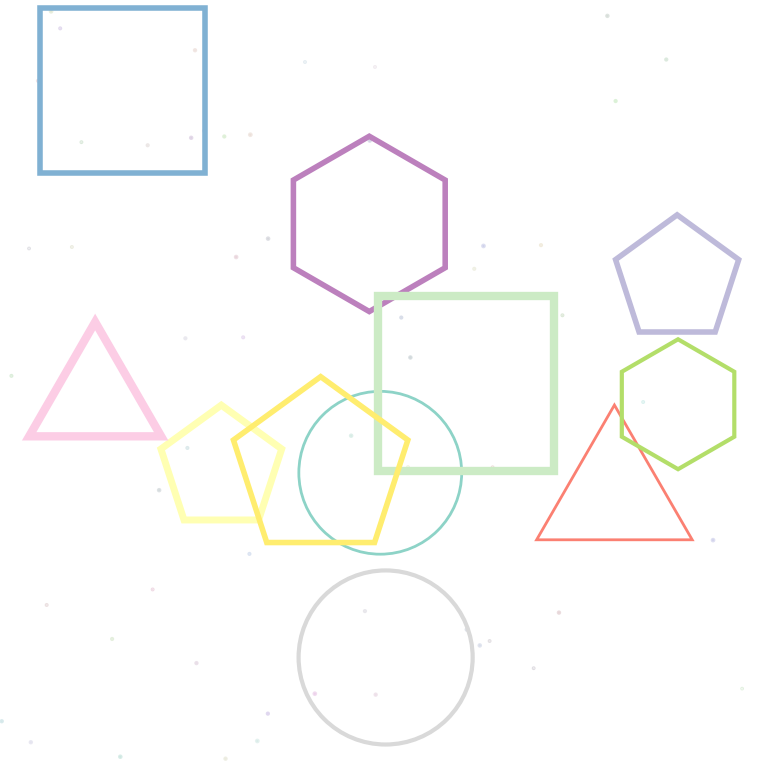[{"shape": "circle", "thickness": 1, "radius": 0.53, "center": [0.494, 0.386]}, {"shape": "pentagon", "thickness": 2.5, "radius": 0.41, "center": [0.287, 0.391]}, {"shape": "pentagon", "thickness": 2, "radius": 0.42, "center": [0.879, 0.637]}, {"shape": "triangle", "thickness": 1, "radius": 0.58, "center": [0.798, 0.357]}, {"shape": "square", "thickness": 2, "radius": 0.54, "center": [0.159, 0.883]}, {"shape": "hexagon", "thickness": 1.5, "radius": 0.42, "center": [0.881, 0.475]}, {"shape": "triangle", "thickness": 3, "radius": 0.49, "center": [0.124, 0.483]}, {"shape": "circle", "thickness": 1.5, "radius": 0.57, "center": [0.501, 0.146]}, {"shape": "hexagon", "thickness": 2, "radius": 0.57, "center": [0.48, 0.709]}, {"shape": "square", "thickness": 3, "radius": 0.57, "center": [0.605, 0.502]}, {"shape": "pentagon", "thickness": 2, "radius": 0.6, "center": [0.416, 0.392]}]